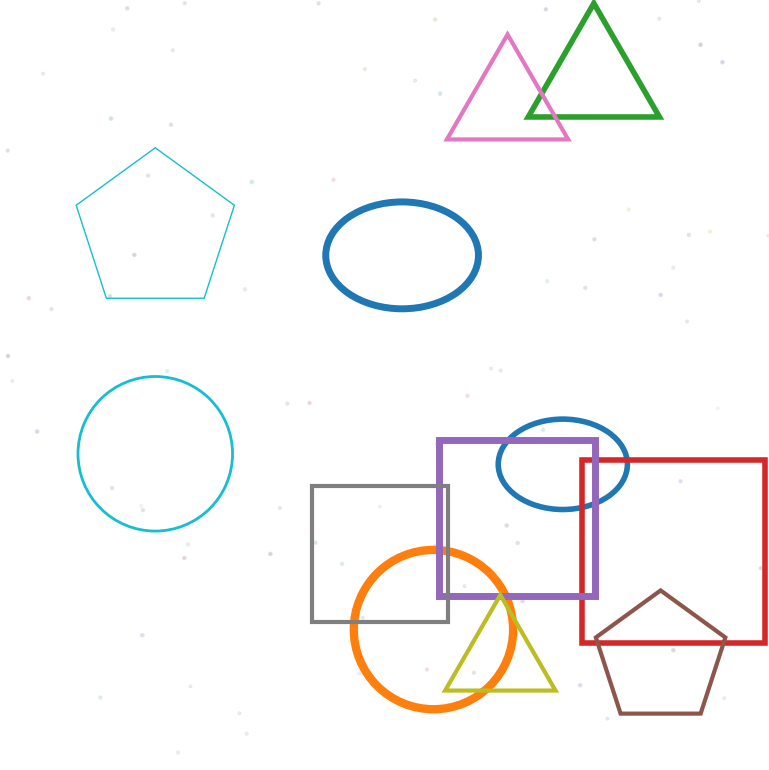[{"shape": "oval", "thickness": 2, "radius": 0.42, "center": [0.731, 0.397]}, {"shape": "oval", "thickness": 2.5, "radius": 0.5, "center": [0.522, 0.668]}, {"shape": "circle", "thickness": 3, "radius": 0.52, "center": [0.563, 0.182]}, {"shape": "triangle", "thickness": 2, "radius": 0.49, "center": [0.771, 0.897]}, {"shape": "square", "thickness": 2, "radius": 0.59, "center": [0.875, 0.284]}, {"shape": "square", "thickness": 2.5, "radius": 0.51, "center": [0.671, 0.327]}, {"shape": "pentagon", "thickness": 1.5, "radius": 0.44, "center": [0.858, 0.145]}, {"shape": "triangle", "thickness": 1.5, "radius": 0.45, "center": [0.659, 0.864]}, {"shape": "square", "thickness": 1.5, "radius": 0.44, "center": [0.493, 0.28]}, {"shape": "triangle", "thickness": 1.5, "radius": 0.41, "center": [0.65, 0.145]}, {"shape": "circle", "thickness": 1, "radius": 0.5, "center": [0.202, 0.411]}, {"shape": "pentagon", "thickness": 0.5, "radius": 0.54, "center": [0.202, 0.7]}]